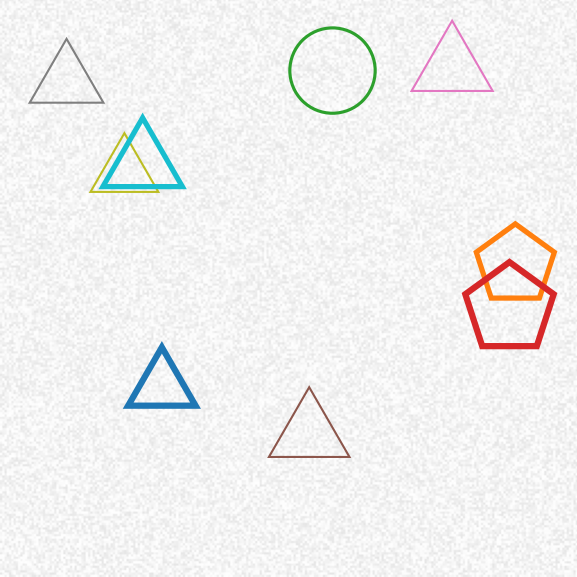[{"shape": "triangle", "thickness": 3, "radius": 0.34, "center": [0.28, 0.33]}, {"shape": "pentagon", "thickness": 2.5, "radius": 0.36, "center": [0.892, 0.54]}, {"shape": "circle", "thickness": 1.5, "radius": 0.37, "center": [0.576, 0.877]}, {"shape": "pentagon", "thickness": 3, "radius": 0.4, "center": [0.882, 0.465]}, {"shape": "triangle", "thickness": 1, "radius": 0.4, "center": [0.535, 0.248]}, {"shape": "triangle", "thickness": 1, "radius": 0.41, "center": [0.783, 0.882]}, {"shape": "triangle", "thickness": 1, "radius": 0.37, "center": [0.115, 0.858]}, {"shape": "triangle", "thickness": 1, "radius": 0.34, "center": [0.215, 0.701]}, {"shape": "triangle", "thickness": 2.5, "radius": 0.4, "center": [0.247, 0.716]}]